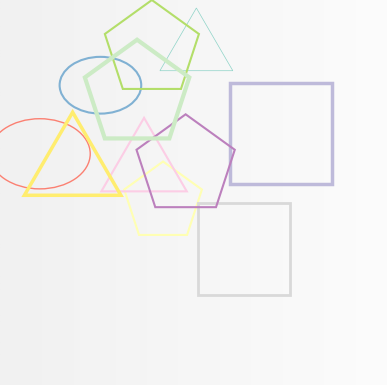[{"shape": "triangle", "thickness": 0.5, "radius": 0.54, "center": [0.507, 0.871]}, {"shape": "pentagon", "thickness": 1.5, "radius": 0.53, "center": [0.421, 0.475]}, {"shape": "square", "thickness": 2.5, "radius": 0.65, "center": [0.725, 0.653]}, {"shape": "oval", "thickness": 1, "radius": 0.65, "center": [0.103, 0.601]}, {"shape": "oval", "thickness": 1.5, "radius": 0.53, "center": [0.259, 0.779]}, {"shape": "pentagon", "thickness": 1.5, "radius": 0.64, "center": [0.392, 0.872]}, {"shape": "triangle", "thickness": 1.5, "radius": 0.64, "center": [0.372, 0.567]}, {"shape": "square", "thickness": 2, "radius": 0.59, "center": [0.63, 0.353]}, {"shape": "pentagon", "thickness": 1.5, "radius": 0.67, "center": [0.479, 0.57]}, {"shape": "pentagon", "thickness": 3, "radius": 0.71, "center": [0.354, 0.755]}, {"shape": "triangle", "thickness": 2.5, "radius": 0.72, "center": [0.187, 0.565]}]